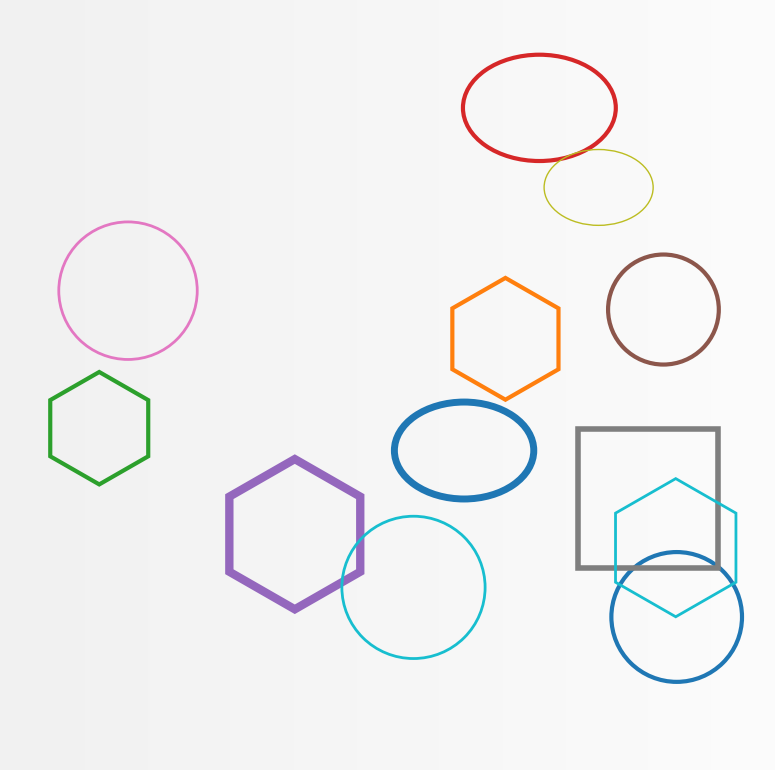[{"shape": "oval", "thickness": 2.5, "radius": 0.45, "center": [0.599, 0.415]}, {"shape": "circle", "thickness": 1.5, "radius": 0.42, "center": [0.873, 0.199]}, {"shape": "hexagon", "thickness": 1.5, "radius": 0.4, "center": [0.652, 0.56]}, {"shape": "hexagon", "thickness": 1.5, "radius": 0.36, "center": [0.128, 0.444]}, {"shape": "oval", "thickness": 1.5, "radius": 0.49, "center": [0.696, 0.86]}, {"shape": "hexagon", "thickness": 3, "radius": 0.49, "center": [0.38, 0.306]}, {"shape": "circle", "thickness": 1.5, "radius": 0.36, "center": [0.856, 0.598]}, {"shape": "circle", "thickness": 1, "radius": 0.45, "center": [0.165, 0.622]}, {"shape": "square", "thickness": 2, "radius": 0.45, "center": [0.836, 0.352]}, {"shape": "oval", "thickness": 0.5, "radius": 0.35, "center": [0.772, 0.757]}, {"shape": "circle", "thickness": 1, "radius": 0.46, "center": [0.534, 0.237]}, {"shape": "hexagon", "thickness": 1, "radius": 0.45, "center": [0.872, 0.289]}]